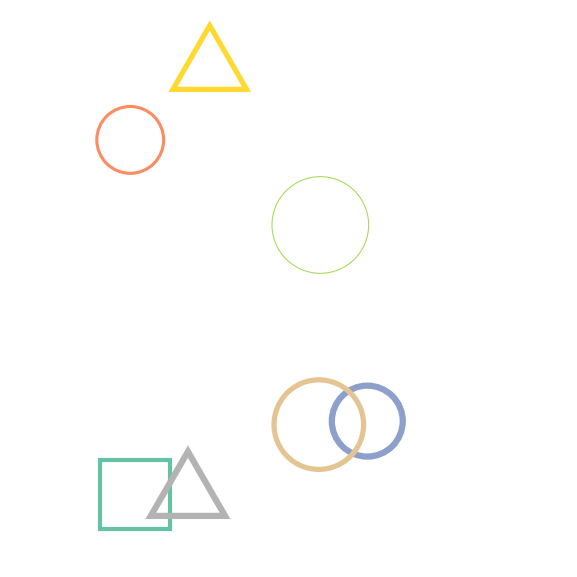[{"shape": "square", "thickness": 2, "radius": 0.3, "center": [0.233, 0.142]}, {"shape": "circle", "thickness": 1.5, "radius": 0.29, "center": [0.226, 0.757]}, {"shape": "circle", "thickness": 3, "radius": 0.31, "center": [0.636, 0.27]}, {"shape": "circle", "thickness": 0.5, "radius": 0.42, "center": [0.555, 0.61]}, {"shape": "triangle", "thickness": 2.5, "radius": 0.37, "center": [0.363, 0.881]}, {"shape": "circle", "thickness": 2.5, "radius": 0.39, "center": [0.552, 0.264]}, {"shape": "triangle", "thickness": 3, "radius": 0.37, "center": [0.325, 0.143]}]